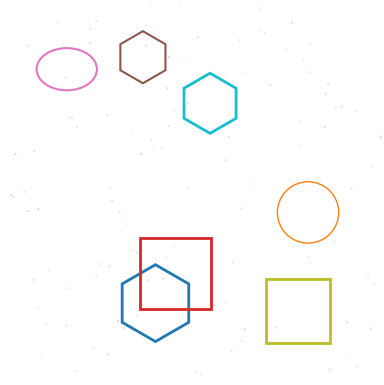[{"shape": "hexagon", "thickness": 2, "radius": 0.5, "center": [0.404, 0.213]}, {"shape": "circle", "thickness": 1, "radius": 0.4, "center": [0.8, 0.448]}, {"shape": "square", "thickness": 2, "radius": 0.46, "center": [0.457, 0.29]}, {"shape": "hexagon", "thickness": 1.5, "radius": 0.34, "center": [0.371, 0.851]}, {"shape": "oval", "thickness": 1.5, "radius": 0.39, "center": [0.173, 0.82]}, {"shape": "square", "thickness": 2, "radius": 0.41, "center": [0.774, 0.192]}, {"shape": "hexagon", "thickness": 2, "radius": 0.39, "center": [0.546, 0.732]}]